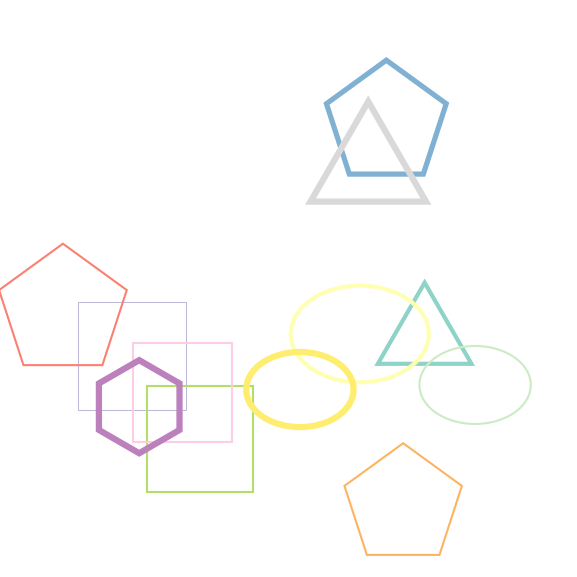[{"shape": "triangle", "thickness": 2, "radius": 0.47, "center": [0.735, 0.416]}, {"shape": "oval", "thickness": 2, "radius": 0.6, "center": [0.623, 0.421]}, {"shape": "square", "thickness": 0.5, "radius": 0.47, "center": [0.228, 0.382]}, {"shape": "pentagon", "thickness": 1, "radius": 0.58, "center": [0.109, 0.461]}, {"shape": "pentagon", "thickness": 2.5, "radius": 0.55, "center": [0.669, 0.786]}, {"shape": "pentagon", "thickness": 1, "radius": 0.53, "center": [0.698, 0.125]}, {"shape": "square", "thickness": 1, "radius": 0.46, "center": [0.347, 0.238]}, {"shape": "square", "thickness": 1, "radius": 0.43, "center": [0.316, 0.319]}, {"shape": "triangle", "thickness": 3, "radius": 0.58, "center": [0.638, 0.708]}, {"shape": "hexagon", "thickness": 3, "radius": 0.4, "center": [0.241, 0.295]}, {"shape": "oval", "thickness": 1, "radius": 0.48, "center": [0.823, 0.333]}, {"shape": "oval", "thickness": 3, "radius": 0.46, "center": [0.519, 0.325]}]